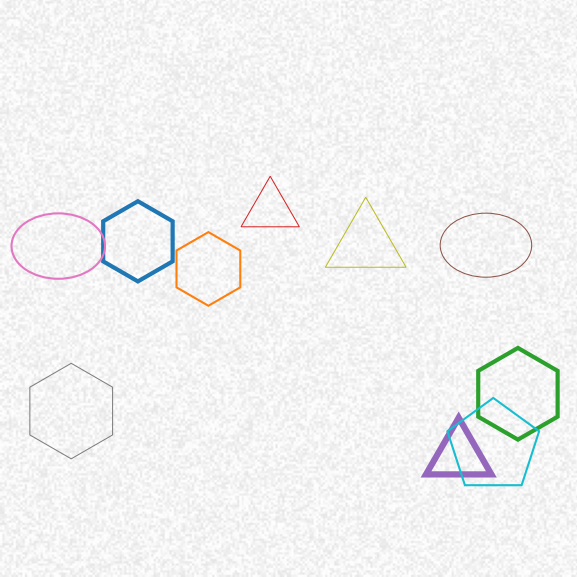[{"shape": "hexagon", "thickness": 2, "radius": 0.35, "center": [0.239, 0.581]}, {"shape": "hexagon", "thickness": 1, "radius": 0.32, "center": [0.361, 0.533]}, {"shape": "hexagon", "thickness": 2, "radius": 0.4, "center": [0.897, 0.317]}, {"shape": "triangle", "thickness": 0.5, "radius": 0.29, "center": [0.468, 0.636]}, {"shape": "triangle", "thickness": 3, "radius": 0.33, "center": [0.794, 0.21]}, {"shape": "oval", "thickness": 0.5, "radius": 0.4, "center": [0.841, 0.575]}, {"shape": "oval", "thickness": 1, "radius": 0.4, "center": [0.101, 0.573]}, {"shape": "hexagon", "thickness": 0.5, "radius": 0.41, "center": [0.123, 0.287]}, {"shape": "triangle", "thickness": 0.5, "radius": 0.4, "center": [0.633, 0.577]}, {"shape": "pentagon", "thickness": 1, "radius": 0.42, "center": [0.854, 0.227]}]